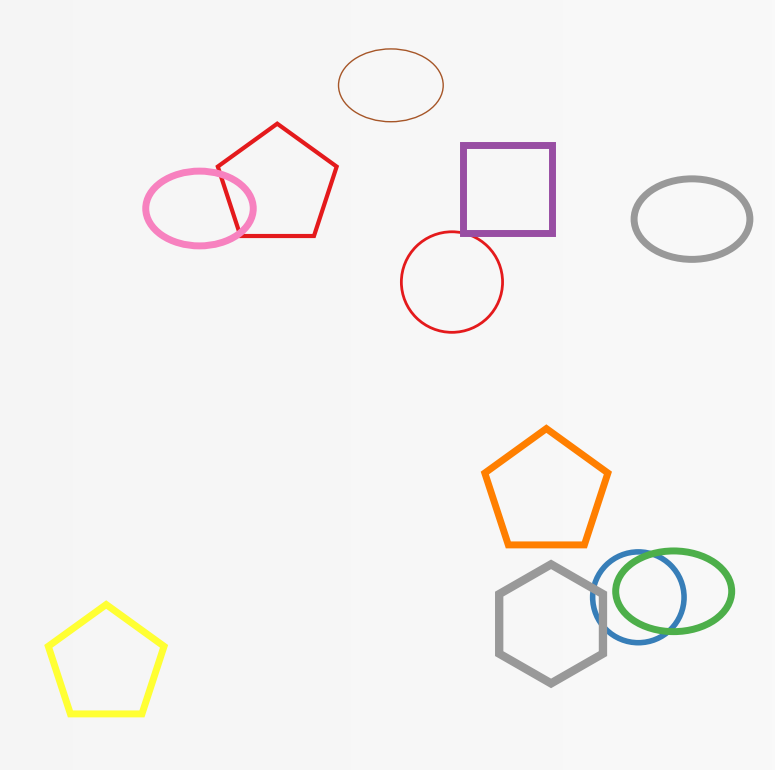[{"shape": "pentagon", "thickness": 1.5, "radius": 0.4, "center": [0.358, 0.759]}, {"shape": "circle", "thickness": 1, "radius": 0.33, "center": [0.583, 0.634]}, {"shape": "circle", "thickness": 2, "radius": 0.29, "center": [0.824, 0.224]}, {"shape": "oval", "thickness": 2.5, "radius": 0.37, "center": [0.869, 0.232]}, {"shape": "square", "thickness": 2.5, "radius": 0.29, "center": [0.655, 0.755]}, {"shape": "pentagon", "thickness": 2.5, "radius": 0.42, "center": [0.705, 0.36]}, {"shape": "pentagon", "thickness": 2.5, "radius": 0.39, "center": [0.137, 0.136]}, {"shape": "oval", "thickness": 0.5, "radius": 0.34, "center": [0.504, 0.889]}, {"shape": "oval", "thickness": 2.5, "radius": 0.35, "center": [0.257, 0.729]}, {"shape": "oval", "thickness": 2.5, "radius": 0.37, "center": [0.893, 0.715]}, {"shape": "hexagon", "thickness": 3, "radius": 0.39, "center": [0.711, 0.19]}]